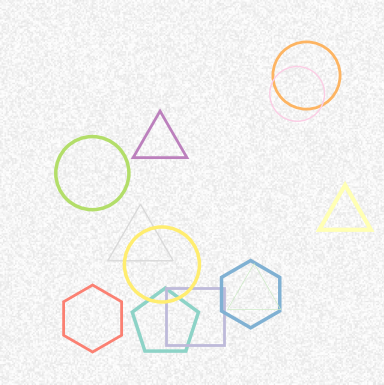[{"shape": "pentagon", "thickness": 2.5, "radius": 0.45, "center": [0.429, 0.161]}, {"shape": "triangle", "thickness": 3, "radius": 0.39, "center": [0.896, 0.442]}, {"shape": "square", "thickness": 2, "radius": 0.37, "center": [0.507, 0.178]}, {"shape": "hexagon", "thickness": 2, "radius": 0.43, "center": [0.241, 0.173]}, {"shape": "hexagon", "thickness": 2.5, "radius": 0.44, "center": [0.651, 0.236]}, {"shape": "circle", "thickness": 2, "radius": 0.44, "center": [0.796, 0.804]}, {"shape": "circle", "thickness": 2.5, "radius": 0.47, "center": [0.24, 0.55]}, {"shape": "circle", "thickness": 1, "radius": 0.36, "center": [0.772, 0.756]}, {"shape": "triangle", "thickness": 1, "radius": 0.49, "center": [0.365, 0.372]}, {"shape": "triangle", "thickness": 2, "radius": 0.4, "center": [0.416, 0.631]}, {"shape": "triangle", "thickness": 0.5, "radius": 0.4, "center": [0.66, 0.236]}, {"shape": "circle", "thickness": 2.5, "radius": 0.49, "center": [0.421, 0.313]}]